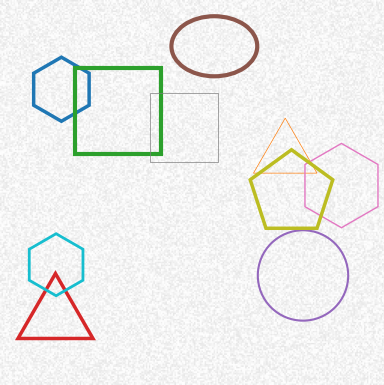[{"shape": "hexagon", "thickness": 2.5, "radius": 0.42, "center": [0.159, 0.768]}, {"shape": "triangle", "thickness": 0.5, "radius": 0.48, "center": [0.741, 0.598]}, {"shape": "square", "thickness": 3, "radius": 0.56, "center": [0.306, 0.712]}, {"shape": "triangle", "thickness": 2.5, "radius": 0.56, "center": [0.144, 0.177]}, {"shape": "circle", "thickness": 1.5, "radius": 0.59, "center": [0.787, 0.285]}, {"shape": "oval", "thickness": 3, "radius": 0.56, "center": [0.557, 0.88]}, {"shape": "hexagon", "thickness": 1, "radius": 0.55, "center": [0.887, 0.518]}, {"shape": "square", "thickness": 0.5, "radius": 0.45, "center": [0.478, 0.668]}, {"shape": "pentagon", "thickness": 2.5, "radius": 0.56, "center": [0.757, 0.498]}, {"shape": "hexagon", "thickness": 2, "radius": 0.4, "center": [0.146, 0.312]}]